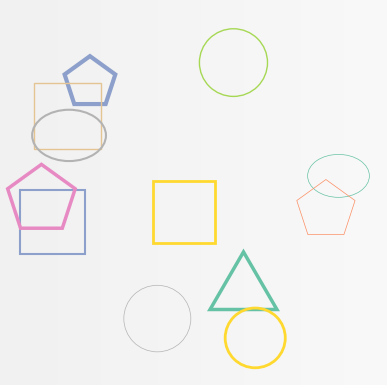[{"shape": "triangle", "thickness": 2.5, "radius": 0.5, "center": [0.628, 0.246]}, {"shape": "oval", "thickness": 0.5, "radius": 0.4, "center": [0.874, 0.543]}, {"shape": "pentagon", "thickness": 0.5, "radius": 0.4, "center": [0.841, 0.455]}, {"shape": "pentagon", "thickness": 3, "radius": 0.34, "center": [0.232, 0.785]}, {"shape": "square", "thickness": 1.5, "radius": 0.42, "center": [0.135, 0.423]}, {"shape": "pentagon", "thickness": 2.5, "radius": 0.46, "center": [0.107, 0.481]}, {"shape": "circle", "thickness": 1, "radius": 0.44, "center": [0.602, 0.837]}, {"shape": "square", "thickness": 2, "radius": 0.4, "center": [0.474, 0.45]}, {"shape": "circle", "thickness": 2, "radius": 0.39, "center": [0.659, 0.122]}, {"shape": "square", "thickness": 1, "radius": 0.43, "center": [0.174, 0.698]}, {"shape": "circle", "thickness": 0.5, "radius": 0.43, "center": [0.406, 0.173]}, {"shape": "oval", "thickness": 1.5, "radius": 0.48, "center": [0.178, 0.648]}]